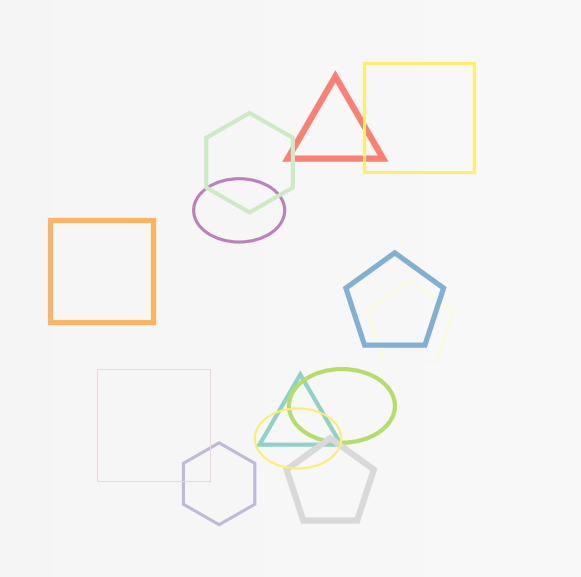[{"shape": "triangle", "thickness": 2, "radius": 0.41, "center": [0.517, 0.27]}, {"shape": "pentagon", "thickness": 0.5, "radius": 0.39, "center": [0.706, 0.436]}, {"shape": "hexagon", "thickness": 1.5, "radius": 0.35, "center": [0.377, 0.161]}, {"shape": "triangle", "thickness": 3, "radius": 0.47, "center": [0.577, 0.772]}, {"shape": "pentagon", "thickness": 2.5, "radius": 0.44, "center": [0.679, 0.473]}, {"shape": "square", "thickness": 2.5, "radius": 0.44, "center": [0.175, 0.531]}, {"shape": "oval", "thickness": 2, "radius": 0.46, "center": [0.588, 0.296]}, {"shape": "square", "thickness": 0.5, "radius": 0.49, "center": [0.264, 0.263]}, {"shape": "pentagon", "thickness": 3, "radius": 0.39, "center": [0.568, 0.162]}, {"shape": "oval", "thickness": 1.5, "radius": 0.39, "center": [0.411, 0.635]}, {"shape": "hexagon", "thickness": 2, "radius": 0.43, "center": [0.429, 0.717]}, {"shape": "oval", "thickness": 1, "radius": 0.37, "center": [0.513, 0.24]}, {"shape": "square", "thickness": 1.5, "radius": 0.47, "center": [0.721, 0.796]}]